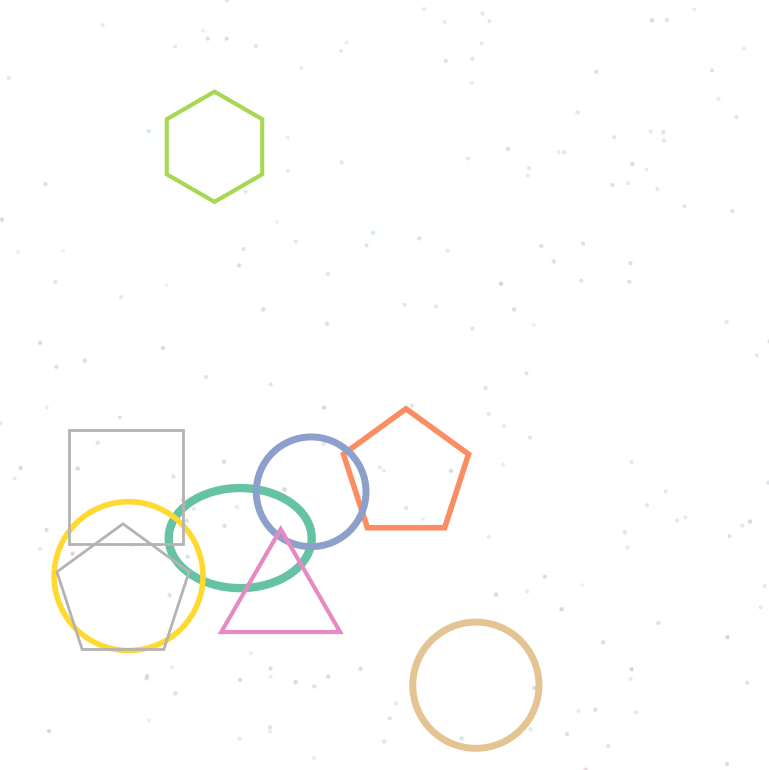[{"shape": "oval", "thickness": 3, "radius": 0.46, "center": [0.312, 0.301]}, {"shape": "pentagon", "thickness": 2, "radius": 0.43, "center": [0.527, 0.384]}, {"shape": "circle", "thickness": 2.5, "radius": 0.36, "center": [0.404, 0.361]}, {"shape": "triangle", "thickness": 1.5, "radius": 0.45, "center": [0.365, 0.224]}, {"shape": "hexagon", "thickness": 1.5, "radius": 0.36, "center": [0.279, 0.809]}, {"shape": "circle", "thickness": 2, "radius": 0.48, "center": [0.167, 0.252]}, {"shape": "circle", "thickness": 2.5, "radius": 0.41, "center": [0.618, 0.11]}, {"shape": "square", "thickness": 1, "radius": 0.37, "center": [0.163, 0.368]}, {"shape": "pentagon", "thickness": 1, "radius": 0.45, "center": [0.16, 0.229]}]